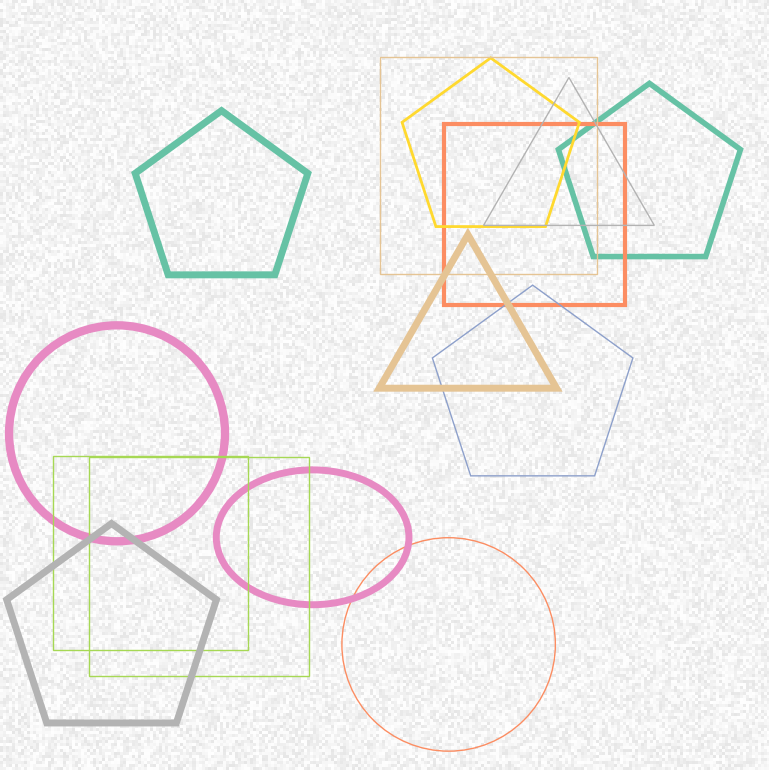[{"shape": "pentagon", "thickness": 2, "radius": 0.62, "center": [0.843, 0.767]}, {"shape": "pentagon", "thickness": 2.5, "radius": 0.59, "center": [0.288, 0.738]}, {"shape": "circle", "thickness": 0.5, "radius": 0.69, "center": [0.583, 0.163]}, {"shape": "square", "thickness": 1.5, "radius": 0.59, "center": [0.694, 0.722]}, {"shape": "pentagon", "thickness": 0.5, "radius": 0.68, "center": [0.692, 0.493]}, {"shape": "oval", "thickness": 2.5, "radius": 0.63, "center": [0.406, 0.302]}, {"shape": "circle", "thickness": 3, "radius": 0.7, "center": [0.152, 0.437]}, {"shape": "square", "thickness": 0.5, "radius": 0.63, "center": [0.195, 0.282]}, {"shape": "square", "thickness": 0.5, "radius": 0.71, "center": [0.258, 0.264]}, {"shape": "pentagon", "thickness": 1, "radius": 0.61, "center": [0.637, 0.804]}, {"shape": "square", "thickness": 0.5, "radius": 0.7, "center": [0.634, 0.785]}, {"shape": "triangle", "thickness": 2.5, "radius": 0.66, "center": [0.608, 0.562]}, {"shape": "pentagon", "thickness": 2.5, "radius": 0.72, "center": [0.145, 0.177]}, {"shape": "triangle", "thickness": 0.5, "radius": 0.64, "center": [0.739, 0.771]}]